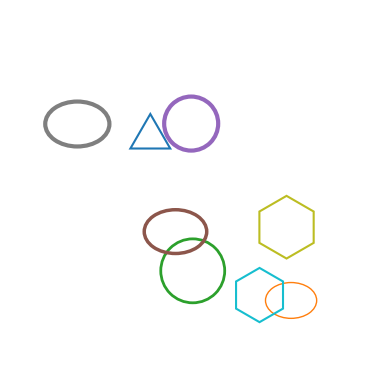[{"shape": "triangle", "thickness": 1.5, "radius": 0.3, "center": [0.39, 0.644]}, {"shape": "oval", "thickness": 1, "radius": 0.33, "center": [0.756, 0.22]}, {"shape": "circle", "thickness": 2, "radius": 0.42, "center": [0.501, 0.297]}, {"shape": "circle", "thickness": 3, "radius": 0.35, "center": [0.497, 0.679]}, {"shape": "oval", "thickness": 2.5, "radius": 0.41, "center": [0.456, 0.398]}, {"shape": "oval", "thickness": 3, "radius": 0.42, "center": [0.201, 0.678]}, {"shape": "hexagon", "thickness": 1.5, "radius": 0.41, "center": [0.744, 0.41]}, {"shape": "hexagon", "thickness": 1.5, "radius": 0.35, "center": [0.674, 0.234]}]